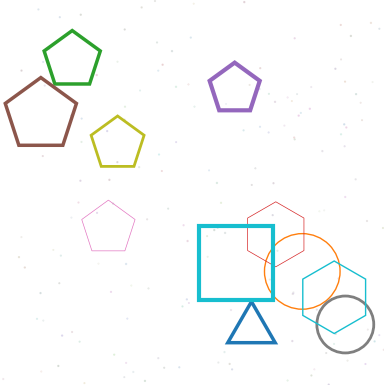[{"shape": "triangle", "thickness": 2.5, "radius": 0.36, "center": [0.653, 0.145]}, {"shape": "circle", "thickness": 1, "radius": 0.49, "center": [0.785, 0.295]}, {"shape": "pentagon", "thickness": 2.5, "radius": 0.38, "center": [0.188, 0.844]}, {"shape": "hexagon", "thickness": 0.5, "radius": 0.42, "center": [0.716, 0.391]}, {"shape": "pentagon", "thickness": 3, "radius": 0.34, "center": [0.61, 0.769]}, {"shape": "pentagon", "thickness": 2.5, "radius": 0.49, "center": [0.106, 0.701]}, {"shape": "pentagon", "thickness": 0.5, "radius": 0.36, "center": [0.282, 0.407]}, {"shape": "circle", "thickness": 2, "radius": 0.37, "center": [0.897, 0.157]}, {"shape": "pentagon", "thickness": 2, "radius": 0.36, "center": [0.305, 0.626]}, {"shape": "hexagon", "thickness": 1, "radius": 0.47, "center": [0.868, 0.228]}, {"shape": "square", "thickness": 3, "radius": 0.48, "center": [0.612, 0.318]}]